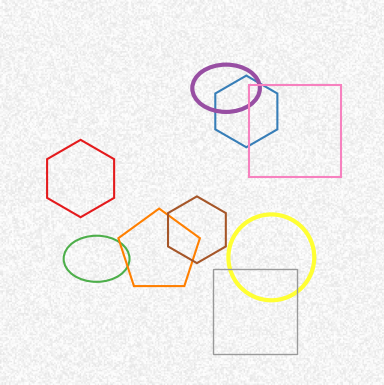[{"shape": "hexagon", "thickness": 1.5, "radius": 0.5, "center": [0.209, 0.536]}, {"shape": "hexagon", "thickness": 1.5, "radius": 0.47, "center": [0.64, 0.711]}, {"shape": "oval", "thickness": 1.5, "radius": 0.43, "center": [0.251, 0.328]}, {"shape": "oval", "thickness": 3, "radius": 0.44, "center": [0.587, 0.771]}, {"shape": "pentagon", "thickness": 1.5, "radius": 0.56, "center": [0.413, 0.347]}, {"shape": "circle", "thickness": 3, "radius": 0.56, "center": [0.705, 0.332]}, {"shape": "hexagon", "thickness": 1.5, "radius": 0.43, "center": [0.511, 0.403]}, {"shape": "square", "thickness": 1.5, "radius": 0.59, "center": [0.766, 0.66]}, {"shape": "square", "thickness": 1, "radius": 0.55, "center": [0.662, 0.191]}]